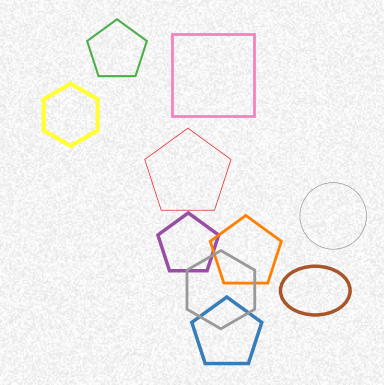[{"shape": "pentagon", "thickness": 0.5, "radius": 0.59, "center": [0.488, 0.549]}, {"shape": "pentagon", "thickness": 2.5, "radius": 0.48, "center": [0.589, 0.133]}, {"shape": "pentagon", "thickness": 1.5, "radius": 0.41, "center": [0.304, 0.868]}, {"shape": "pentagon", "thickness": 2.5, "radius": 0.42, "center": [0.489, 0.364]}, {"shape": "pentagon", "thickness": 2, "radius": 0.49, "center": [0.638, 0.343]}, {"shape": "hexagon", "thickness": 3, "radius": 0.4, "center": [0.184, 0.702]}, {"shape": "oval", "thickness": 2.5, "radius": 0.45, "center": [0.819, 0.245]}, {"shape": "square", "thickness": 2, "radius": 0.54, "center": [0.553, 0.805]}, {"shape": "hexagon", "thickness": 2, "radius": 0.51, "center": [0.574, 0.248]}, {"shape": "circle", "thickness": 0.5, "radius": 0.43, "center": [0.865, 0.439]}]